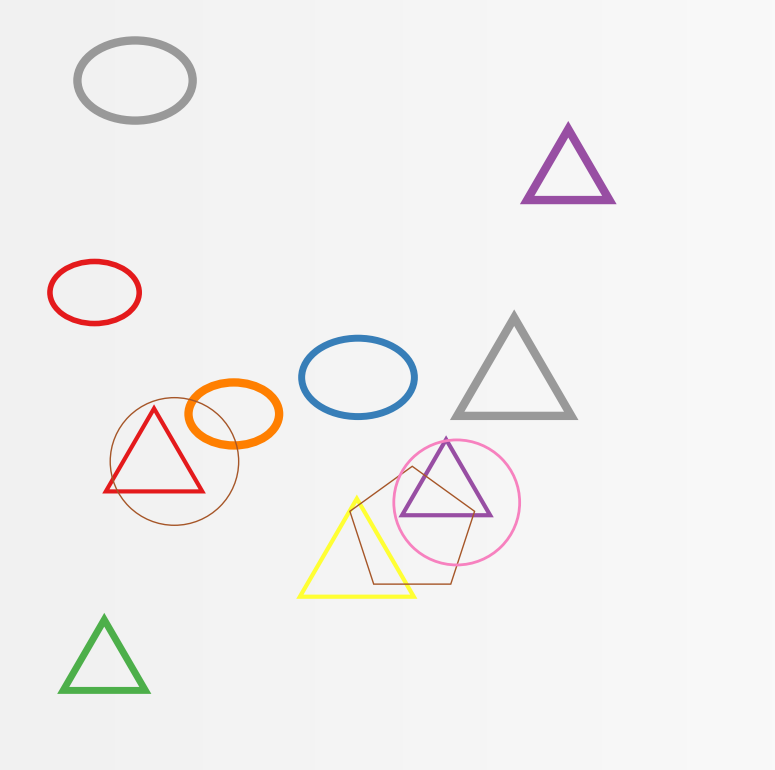[{"shape": "oval", "thickness": 2, "radius": 0.29, "center": [0.122, 0.62]}, {"shape": "triangle", "thickness": 1.5, "radius": 0.36, "center": [0.199, 0.398]}, {"shape": "oval", "thickness": 2.5, "radius": 0.36, "center": [0.462, 0.51]}, {"shape": "triangle", "thickness": 2.5, "radius": 0.31, "center": [0.135, 0.134]}, {"shape": "triangle", "thickness": 1.5, "radius": 0.33, "center": [0.576, 0.364]}, {"shape": "triangle", "thickness": 3, "radius": 0.31, "center": [0.733, 0.771]}, {"shape": "oval", "thickness": 3, "radius": 0.29, "center": [0.302, 0.462]}, {"shape": "triangle", "thickness": 1.5, "radius": 0.42, "center": [0.46, 0.268]}, {"shape": "pentagon", "thickness": 0.5, "radius": 0.42, "center": [0.532, 0.31]}, {"shape": "circle", "thickness": 0.5, "radius": 0.41, "center": [0.225, 0.401]}, {"shape": "circle", "thickness": 1, "radius": 0.41, "center": [0.589, 0.347]}, {"shape": "triangle", "thickness": 3, "radius": 0.43, "center": [0.663, 0.502]}, {"shape": "oval", "thickness": 3, "radius": 0.37, "center": [0.174, 0.895]}]